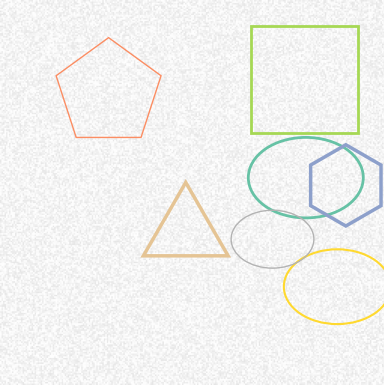[{"shape": "oval", "thickness": 2, "radius": 0.75, "center": [0.794, 0.539]}, {"shape": "pentagon", "thickness": 1, "radius": 0.72, "center": [0.282, 0.759]}, {"shape": "hexagon", "thickness": 2.5, "radius": 0.53, "center": [0.898, 0.519]}, {"shape": "square", "thickness": 2, "radius": 0.69, "center": [0.79, 0.793]}, {"shape": "oval", "thickness": 1.5, "radius": 0.69, "center": [0.876, 0.255]}, {"shape": "triangle", "thickness": 2.5, "radius": 0.64, "center": [0.482, 0.399]}, {"shape": "oval", "thickness": 1, "radius": 0.54, "center": [0.708, 0.379]}]